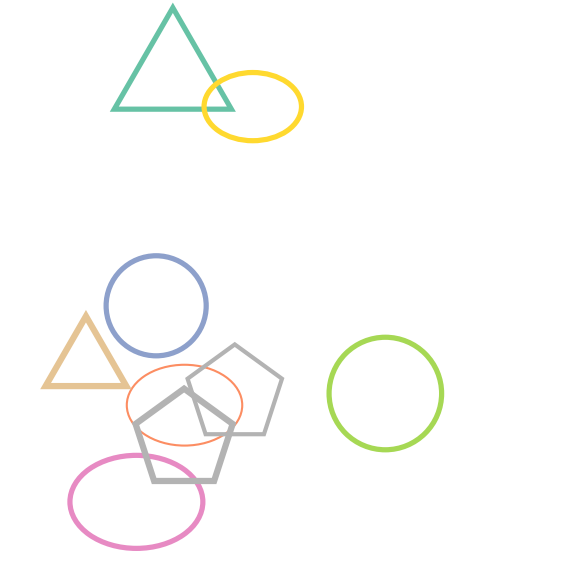[{"shape": "triangle", "thickness": 2.5, "radius": 0.59, "center": [0.299, 0.869]}, {"shape": "oval", "thickness": 1, "radius": 0.5, "center": [0.32, 0.298]}, {"shape": "circle", "thickness": 2.5, "radius": 0.43, "center": [0.27, 0.47]}, {"shape": "oval", "thickness": 2.5, "radius": 0.58, "center": [0.236, 0.13]}, {"shape": "circle", "thickness": 2.5, "radius": 0.49, "center": [0.667, 0.318]}, {"shape": "oval", "thickness": 2.5, "radius": 0.42, "center": [0.438, 0.815]}, {"shape": "triangle", "thickness": 3, "radius": 0.4, "center": [0.149, 0.371]}, {"shape": "pentagon", "thickness": 3, "radius": 0.44, "center": [0.319, 0.238]}, {"shape": "pentagon", "thickness": 2, "radius": 0.43, "center": [0.407, 0.317]}]